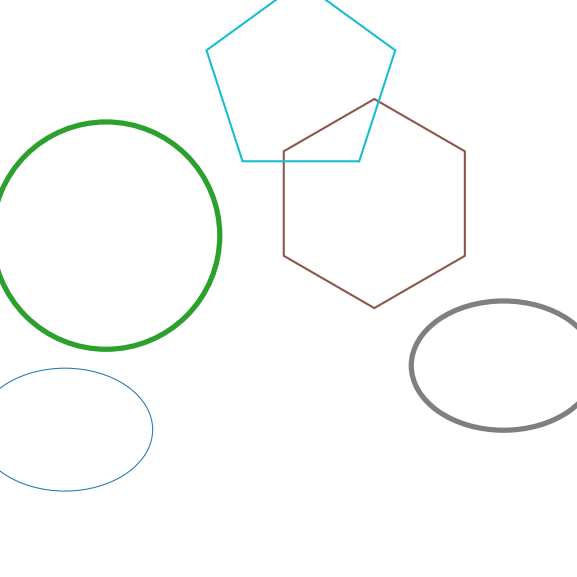[{"shape": "oval", "thickness": 0.5, "radius": 0.76, "center": [0.112, 0.255]}, {"shape": "circle", "thickness": 2.5, "radius": 0.98, "center": [0.184, 0.591]}, {"shape": "hexagon", "thickness": 1, "radius": 0.91, "center": [0.648, 0.647]}, {"shape": "oval", "thickness": 2.5, "radius": 0.8, "center": [0.872, 0.366]}, {"shape": "pentagon", "thickness": 1, "radius": 0.86, "center": [0.521, 0.859]}]